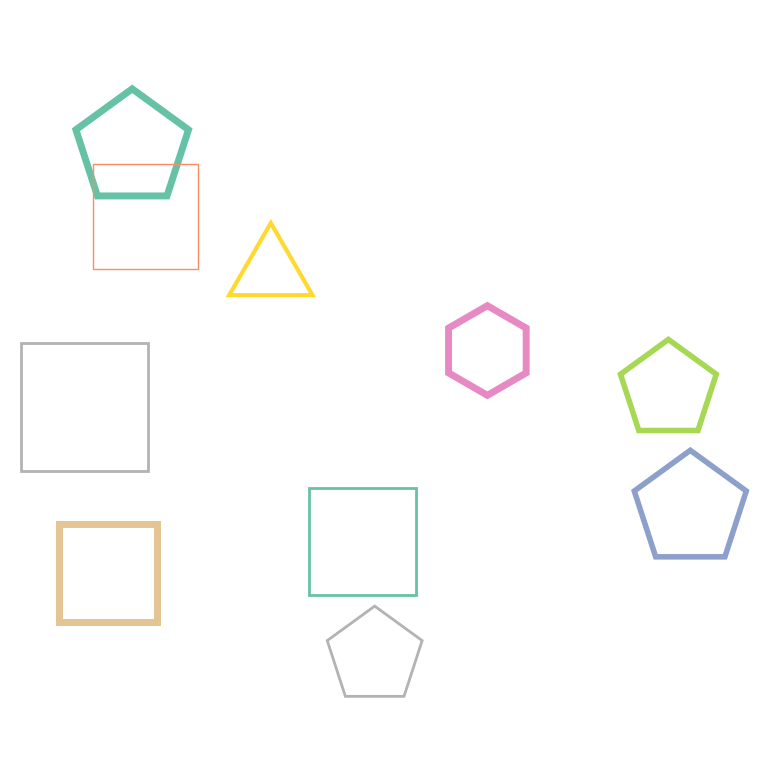[{"shape": "pentagon", "thickness": 2.5, "radius": 0.38, "center": [0.172, 0.808]}, {"shape": "square", "thickness": 1, "radius": 0.35, "center": [0.471, 0.297]}, {"shape": "square", "thickness": 0.5, "radius": 0.34, "center": [0.189, 0.719]}, {"shape": "pentagon", "thickness": 2, "radius": 0.38, "center": [0.896, 0.339]}, {"shape": "hexagon", "thickness": 2.5, "radius": 0.29, "center": [0.633, 0.545]}, {"shape": "pentagon", "thickness": 2, "radius": 0.33, "center": [0.868, 0.494]}, {"shape": "triangle", "thickness": 1.5, "radius": 0.31, "center": [0.352, 0.648]}, {"shape": "square", "thickness": 2.5, "radius": 0.32, "center": [0.14, 0.256]}, {"shape": "pentagon", "thickness": 1, "radius": 0.32, "center": [0.487, 0.148]}, {"shape": "square", "thickness": 1, "radius": 0.41, "center": [0.11, 0.471]}]